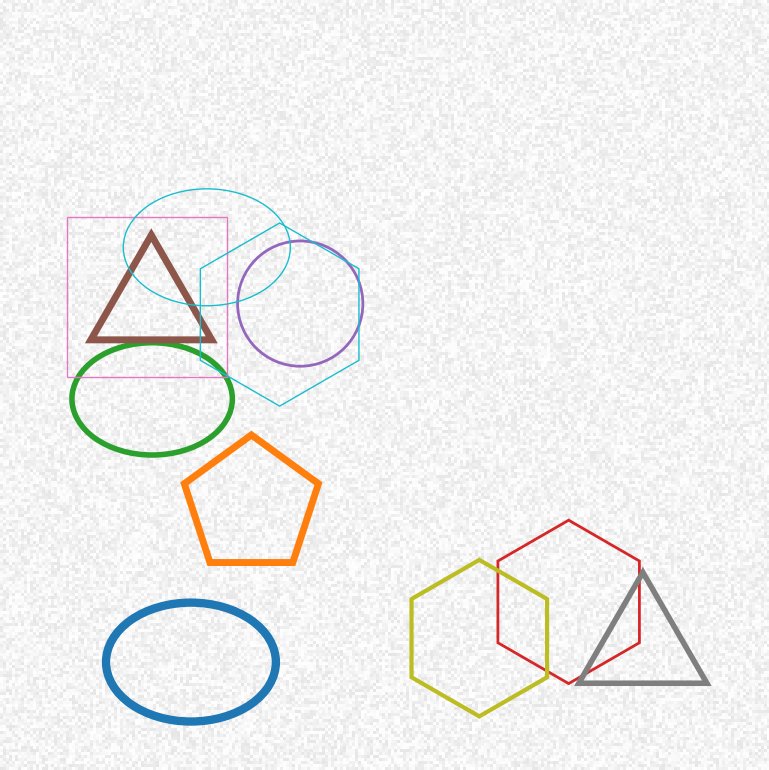[{"shape": "oval", "thickness": 3, "radius": 0.55, "center": [0.248, 0.14]}, {"shape": "pentagon", "thickness": 2.5, "radius": 0.46, "center": [0.326, 0.344]}, {"shape": "oval", "thickness": 2, "radius": 0.52, "center": [0.198, 0.482]}, {"shape": "hexagon", "thickness": 1, "radius": 0.53, "center": [0.739, 0.218]}, {"shape": "circle", "thickness": 1, "radius": 0.41, "center": [0.39, 0.606]}, {"shape": "triangle", "thickness": 2.5, "radius": 0.45, "center": [0.197, 0.604]}, {"shape": "square", "thickness": 0.5, "radius": 0.52, "center": [0.191, 0.614]}, {"shape": "triangle", "thickness": 2, "radius": 0.48, "center": [0.835, 0.161]}, {"shape": "hexagon", "thickness": 1.5, "radius": 0.51, "center": [0.622, 0.171]}, {"shape": "hexagon", "thickness": 0.5, "radius": 0.59, "center": [0.363, 0.591]}, {"shape": "oval", "thickness": 0.5, "radius": 0.54, "center": [0.269, 0.679]}]